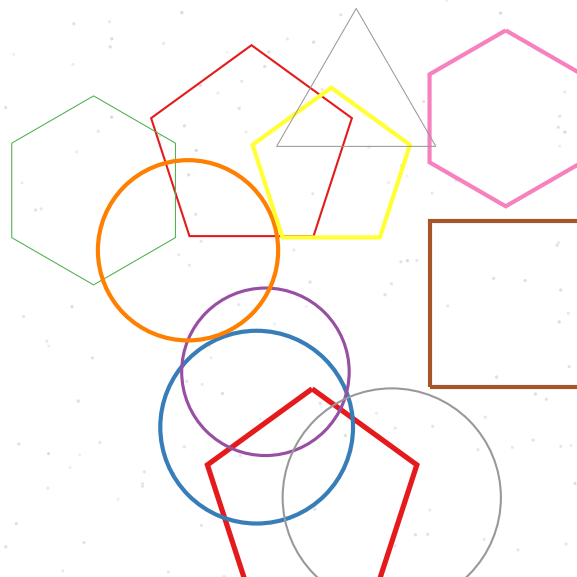[{"shape": "pentagon", "thickness": 2.5, "radius": 0.95, "center": [0.54, 0.135]}, {"shape": "pentagon", "thickness": 1, "radius": 0.91, "center": [0.436, 0.738]}, {"shape": "circle", "thickness": 2, "radius": 0.83, "center": [0.444, 0.259]}, {"shape": "hexagon", "thickness": 0.5, "radius": 0.82, "center": [0.162, 0.669]}, {"shape": "circle", "thickness": 1.5, "radius": 0.73, "center": [0.46, 0.355]}, {"shape": "circle", "thickness": 2, "radius": 0.78, "center": [0.326, 0.566]}, {"shape": "pentagon", "thickness": 2, "radius": 0.72, "center": [0.574, 0.704]}, {"shape": "square", "thickness": 2, "radius": 0.72, "center": [0.888, 0.473]}, {"shape": "hexagon", "thickness": 2, "radius": 0.76, "center": [0.876, 0.794]}, {"shape": "triangle", "thickness": 0.5, "radius": 0.8, "center": [0.617, 0.825]}, {"shape": "circle", "thickness": 1, "radius": 0.94, "center": [0.678, 0.138]}]